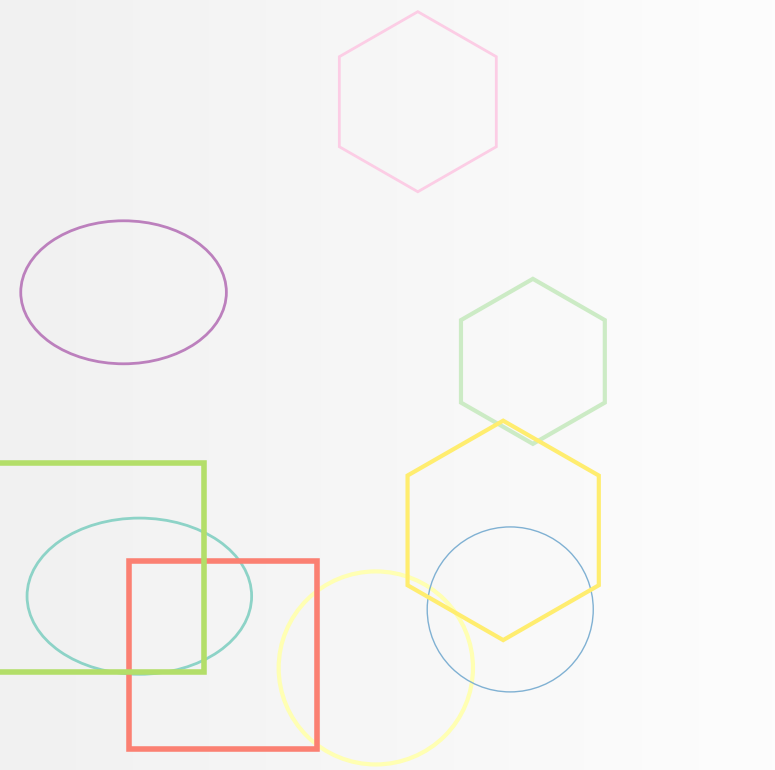[{"shape": "oval", "thickness": 1, "radius": 0.72, "center": [0.18, 0.226]}, {"shape": "circle", "thickness": 1.5, "radius": 0.63, "center": [0.485, 0.133]}, {"shape": "square", "thickness": 2, "radius": 0.61, "center": [0.288, 0.149]}, {"shape": "circle", "thickness": 0.5, "radius": 0.54, "center": [0.658, 0.209]}, {"shape": "square", "thickness": 2, "radius": 0.68, "center": [0.127, 0.263]}, {"shape": "hexagon", "thickness": 1, "radius": 0.58, "center": [0.539, 0.868]}, {"shape": "oval", "thickness": 1, "radius": 0.66, "center": [0.159, 0.62]}, {"shape": "hexagon", "thickness": 1.5, "radius": 0.54, "center": [0.688, 0.531]}, {"shape": "hexagon", "thickness": 1.5, "radius": 0.71, "center": [0.649, 0.311]}]